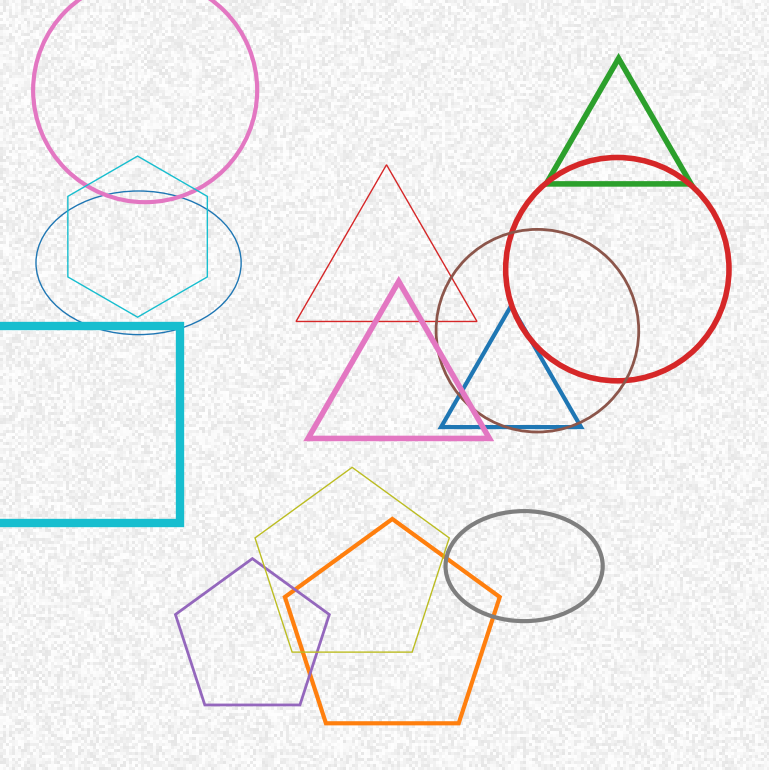[{"shape": "triangle", "thickness": 1.5, "radius": 0.52, "center": [0.664, 0.498]}, {"shape": "oval", "thickness": 0.5, "radius": 0.67, "center": [0.18, 0.659]}, {"shape": "pentagon", "thickness": 1.5, "radius": 0.73, "center": [0.51, 0.179]}, {"shape": "triangle", "thickness": 2, "radius": 0.54, "center": [0.803, 0.815]}, {"shape": "triangle", "thickness": 0.5, "radius": 0.68, "center": [0.502, 0.65]}, {"shape": "circle", "thickness": 2, "radius": 0.73, "center": [0.802, 0.65]}, {"shape": "pentagon", "thickness": 1, "radius": 0.53, "center": [0.328, 0.169]}, {"shape": "circle", "thickness": 1, "radius": 0.66, "center": [0.698, 0.571]}, {"shape": "triangle", "thickness": 2, "radius": 0.68, "center": [0.518, 0.499]}, {"shape": "circle", "thickness": 1.5, "radius": 0.73, "center": [0.189, 0.883]}, {"shape": "oval", "thickness": 1.5, "radius": 0.51, "center": [0.681, 0.265]}, {"shape": "pentagon", "thickness": 0.5, "radius": 0.66, "center": [0.457, 0.26]}, {"shape": "square", "thickness": 3, "radius": 0.64, "center": [0.106, 0.449]}, {"shape": "hexagon", "thickness": 0.5, "radius": 0.52, "center": [0.179, 0.693]}]